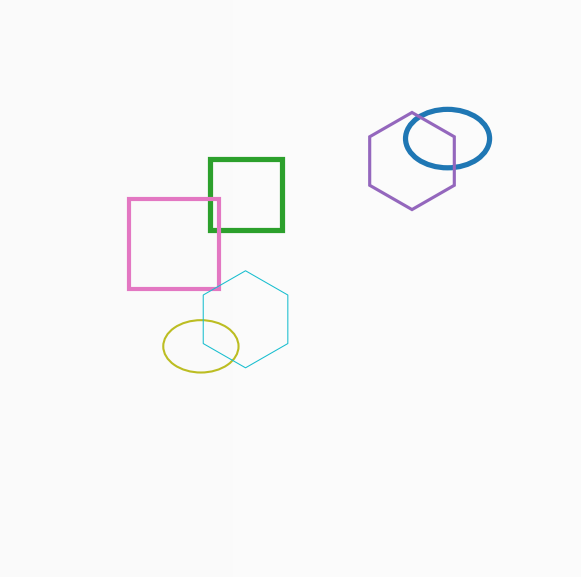[{"shape": "oval", "thickness": 2.5, "radius": 0.36, "center": [0.77, 0.759]}, {"shape": "square", "thickness": 2.5, "radius": 0.31, "center": [0.424, 0.662]}, {"shape": "hexagon", "thickness": 1.5, "radius": 0.42, "center": [0.709, 0.72]}, {"shape": "square", "thickness": 2, "radius": 0.39, "center": [0.299, 0.577]}, {"shape": "oval", "thickness": 1, "radius": 0.32, "center": [0.346, 0.399]}, {"shape": "hexagon", "thickness": 0.5, "radius": 0.42, "center": [0.422, 0.446]}]